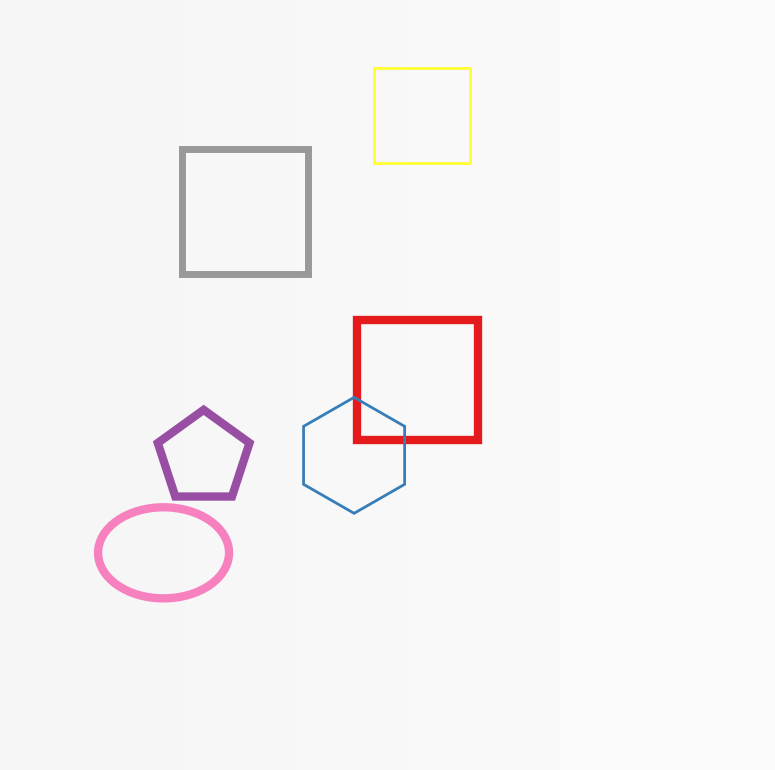[{"shape": "square", "thickness": 3, "radius": 0.39, "center": [0.539, 0.506]}, {"shape": "hexagon", "thickness": 1, "radius": 0.38, "center": [0.457, 0.409]}, {"shape": "pentagon", "thickness": 3, "radius": 0.31, "center": [0.263, 0.405]}, {"shape": "square", "thickness": 1, "radius": 0.31, "center": [0.544, 0.85]}, {"shape": "oval", "thickness": 3, "radius": 0.42, "center": [0.211, 0.282]}, {"shape": "square", "thickness": 2.5, "radius": 0.4, "center": [0.316, 0.725]}]